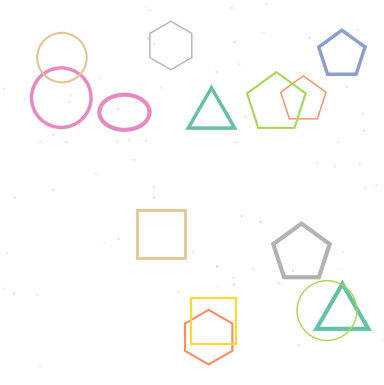[{"shape": "triangle", "thickness": 3, "radius": 0.39, "center": [0.889, 0.185]}, {"shape": "triangle", "thickness": 2.5, "radius": 0.35, "center": [0.549, 0.702]}, {"shape": "hexagon", "thickness": 1.5, "radius": 0.35, "center": [0.542, 0.124]}, {"shape": "pentagon", "thickness": 1, "radius": 0.31, "center": [0.788, 0.741]}, {"shape": "pentagon", "thickness": 2.5, "radius": 0.32, "center": [0.888, 0.858]}, {"shape": "circle", "thickness": 2.5, "radius": 0.39, "center": [0.159, 0.746]}, {"shape": "oval", "thickness": 3, "radius": 0.33, "center": [0.323, 0.708]}, {"shape": "circle", "thickness": 1, "radius": 0.39, "center": [0.849, 0.193]}, {"shape": "pentagon", "thickness": 1.5, "radius": 0.4, "center": [0.718, 0.733]}, {"shape": "square", "thickness": 1.5, "radius": 0.29, "center": [0.554, 0.166]}, {"shape": "circle", "thickness": 1.5, "radius": 0.32, "center": [0.161, 0.85]}, {"shape": "square", "thickness": 2, "radius": 0.31, "center": [0.417, 0.392]}, {"shape": "hexagon", "thickness": 1, "radius": 0.31, "center": [0.444, 0.882]}, {"shape": "pentagon", "thickness": 3, "radius": 0.39, "center": [0.783, 0.342]}]